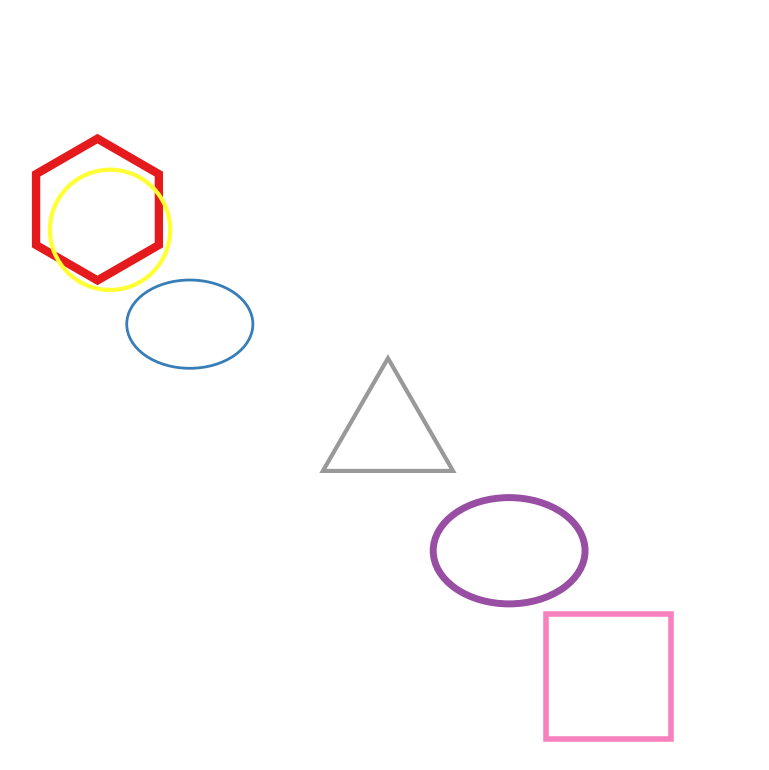[{"shape": "hexagon", "thickness": 3, "radius": 0.46, "center": [0.127, 0.728]}, {"shape": "oval", "thickness": 1, "radius": 0.41, "center": [0.247, 0.579]}, {"shape": "oval", "thickness": 2.5, "radius": 0.49, "center": [0.661, 0.285]}, {"shape": "circle", "thickness": 1.5, "radius": 0.39, "center": [0.143, 0.702]}, {"shape": "square", "thickness": 2, "radius": 0.41, "center": [0.791, 0.121]}, {"shape": "triangle", "thickness": 1.5, "radius": 0.49, "center": [0.504, 0.437]}]